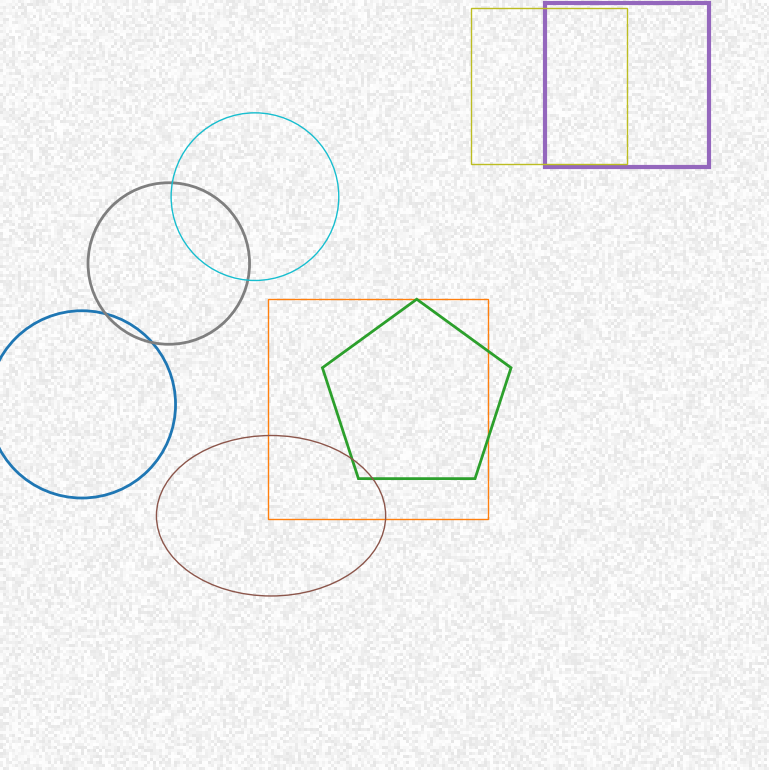[{"shape": "circle", "thickness": 1, "radius": 0.61, "center": [0.106, 0.475]}, {"shape": "square", "thickness": 0.5, "radius": 0.71, "center": [0.491, 0.469]}, {"shape": "pentagon", "thickness": 1, "radius": 0.64, "center": [0.541, 0.483]}, {"shape": "square", "thickness": 1.5, "radius": 0.53, "center": [0.814, 0.889]}, {"shape": "oval", "thickness": 0.5, "radius": 0.74, "center": [0.352, 0.33]}, {"shape": "circle", "thickness": 1, "radius": 0.52, "center": [0.219, 0.658]}, {"shape": "square", "thickness": 0.5, "radius": 0.51, "center": [0.713, 0.888]}, {"shape": "circle", "thickness": 0.5, "radius": 0.54, "center": [0.331, 0.745]}]